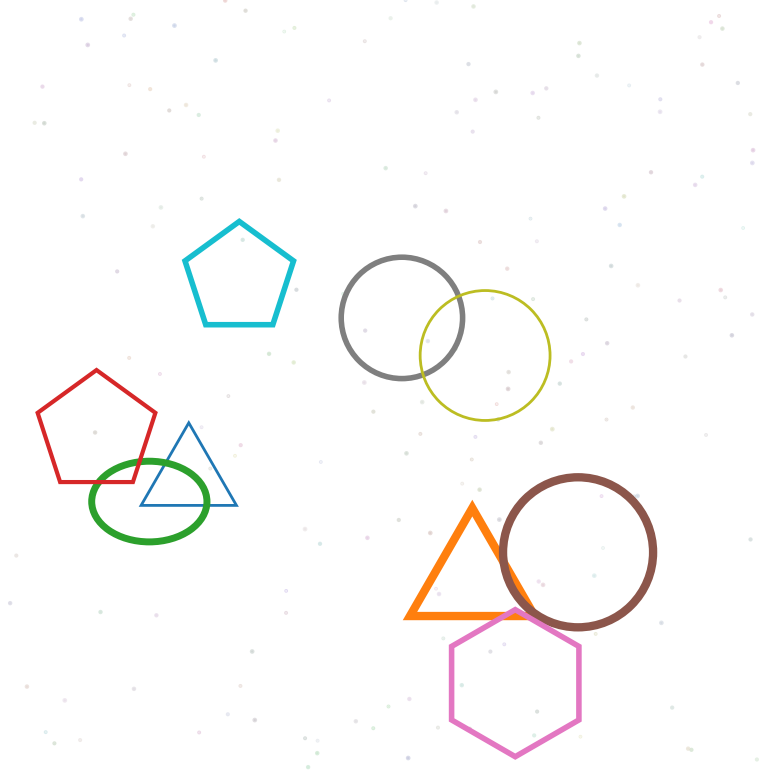[{"shape": "triangle", "thickness": 1, "radius": 0.36, "center": [0.245, 0.379]}, {"shape": "triangle", "thickness": 3, "radius": 0.47, "center": [0.613, 0.247]}, {"shape": "oval", "thickness": 2.5, "radius": 0.37, "center": [0.194, 0.349]}, {"shape": "pentagon", "thickness": 1.5, "radius": 0.4, "center": [0.125, 0.439]}, {"shape": "circle", "thickness": 3, "radius": 0.49, "center": [0.751, 0.283]}, {"shape": "hexagon", "thickness": 2, "radius": 0.48, "center": [0.669, 0.113]}, {"shape": "circle", "thickness": 2, "radius": 0.39, "center": [0.522, 0.587]}, {"shape": "circle", "thickness": 1, "radius": 0.42, "center": [0.63, 0.538]}, {"shape": "pentagon", "thickness": 2, "radius": 0.37, "center": [0.311, 0.638]}]